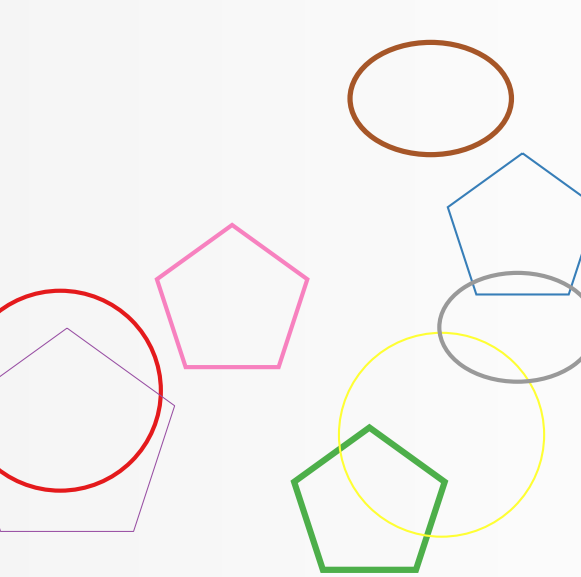[{"shape": "circle", "thickness": 2, "radius": 0.87, "center": [0.104, 0.323]}, {"shape": "pentagon", "thickness": 1, "radius": 0.68, "center": [0.899, 0.599]}, {"shape": "pentagon", "thickness": 3, "radius": 0.68, "center": [0.636, 0.123]}, {"shape": "pentagon", "thickness": 0.5, "radius": 0.97, "center": [0.115, 0.236]}, {"shape": "circle", "thickness": 1, "radius": 0.88, "center": [0.76, 0.246]}, {"shape": "oval", "thickness": 2.5, "radius": 0.69, "center": [0.741, 0.829]}, {"shape": "pentagon", "thickness": 2, "radius": 0.68, "center": [0.399, 0.473]}, {"shape": "oval", "thickness": 2, "radius": 0.67, "center": [0.89, 0.432]}]